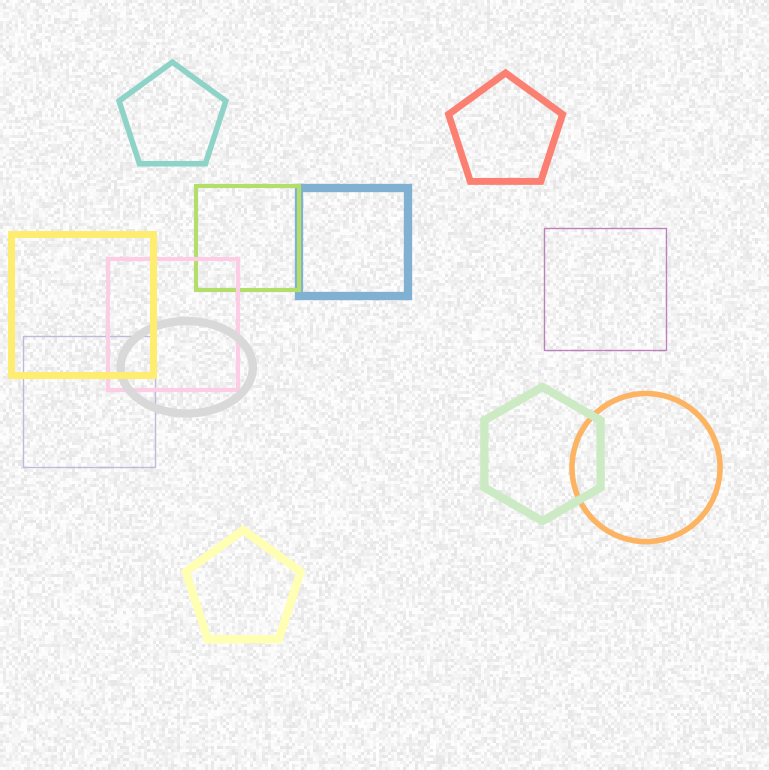[{"shape": "pentagon", "thickness": 2, "radius": 0.36, "center": [0.224, 0.846]}, {"shape": "pentagon", "thickness": 3, "radius": 0.39, "center": [0.316, 0.233]}, {"shape": "square", "thickness": 0.5, "radius": 0.43, "center": [0.116, 0.479]}, {"shape": "pentagon", "thickness": 2.5, "radius": 0.39, "center": [0.657, 0.827]}, {"shape": "square", "thickness": 3, "radius": 0.35, "center": [0.459, 0.686]}, {"shape": "circle", "thickness": 2, "radius": 0.48, "center": [0.839, 0.393]}, {"shape": "square", "thickness": 1.5, "radius": 0.34, "center": [0.321, 0.691]}, {"shape": "square", "thickness": 1.5, "radius": 0.42, "center": [0.225, 0.578]}, {"shape": "oval", "thickness": 3, "radius": 0.43, "center": [0.243, 0.523]}, {"shape": "square", "thickness": 0.5, "radius": 0.4, "center": [0.786, 0.625]}, {"shape": "hexagon", "thickness": 3, "radius": 0.44, "center": [0.705, 0.41]}, {"shape": "square", "thickness": 2.5, "radius": 0.46, "center": [0.106, 0.605]}]